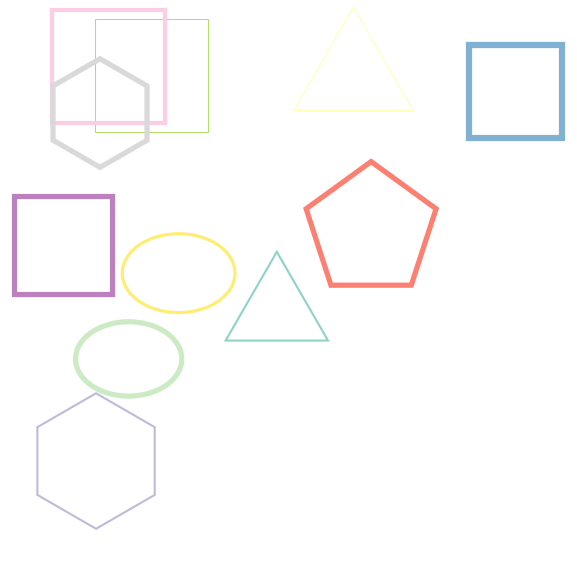[{"shape": "triangle", "thickness": 1, "radius": 0.51, "center": [0.479, 0.461]}, {"shape": "triangle", "thickness": 0.5, "radius": 0.6, "center": [0.612, 0.867]}, {"shape": "hexagon", "thickness": 1, "radius": 0.59, "center": [0.166, 0.201]}, {"shape": "pentagon", "thickness": 2.5, "radius": 0.59, "center": [0.643, 0.601]}, {"shape": "square", "thickness": 3, "radius": 0.4, "center": [0.893, 0.841]}, {"shape": "square", "thickness": 0.5, "radius": 0.49, "center": [0.262, 0.869]}, {"shape": "square", "thickness": 2, "radius": 0.49, "center": [0.188, 0.884]}, {"shape": "hexagon", "thickness": 2.5, "radius": 0.47, "center": [0.173, 0.803]}, {"shape": "square", "thickness": 2.5, "radius": 0.42, "center": [0.109, 0.575]}, {"shape": "oval", "thickness": 2.5, "radius": 0.46, "center": [0.223, 0.378]}, {"shape": "oval", "thickness": 1.5, "radius": 0.49, "center": [0.309, 0.526]}]